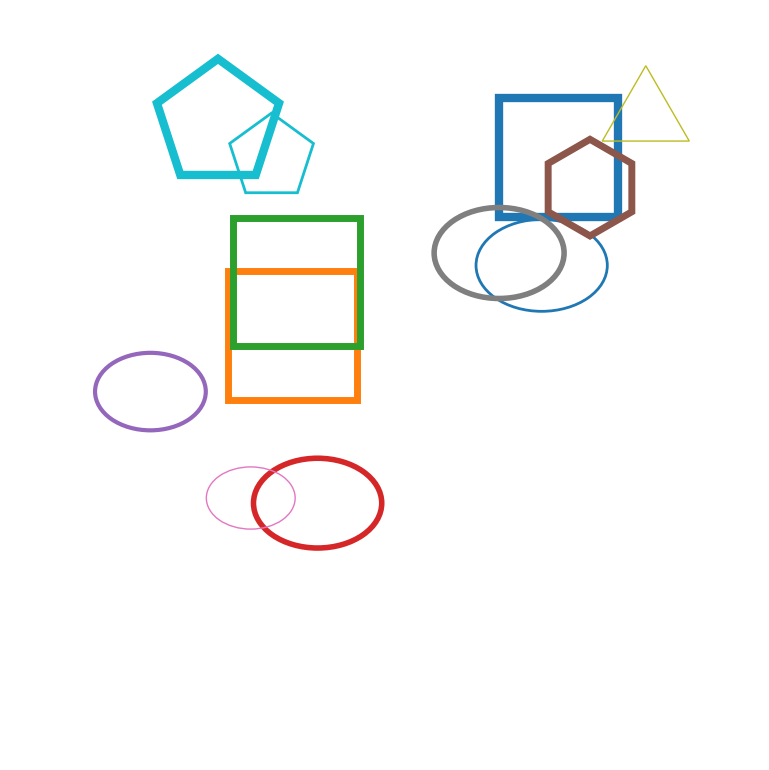[{"shape": "square", "thickness": 3, "radius": 0.39, "center": [0.726, 0.795]}, {"shape": "oval", "thickness": 1, "radius": 0.43, "center": [0.703, 0.655]}, {"shape": "square", "thickness": 2.5, "radius": 0.42, "center": [0.38, 0.564]}, {"shape": "square", "thickness": 2.5, "radius": 0.41, "center": [0.385, 0.633]}, {"shape": "oval", "thickness": 2, "radius": 0.42, "center": [0.412, 0.347]}, {"shape": "oval", "thickness": 1.5, "radius": 0.36, "center": [0.195, 0.491]}, {"shape": "hexagon", "thickness": 2.5, "radius": 0.31, "center": [0.766, 0.756]}, {"shape": "oval", "thickness": 0.5, "radius": 0.29, "center": [0.326, 0.353]}, {"shape": "oval", "thickness": 2, "radius": 0.42, "center": [0.648, 0.671]}, {"shape": "triangle", "thickness": 0.5, "radius": 0.33, "center": [0.839, 0.849]}, {"shape": "pentagon", "thickness": 1, "radius": 0.29, "center": [0.353, 0.796]}, {"shape": "pentagon", "thickness": 3, "radius": 0.42, "center": [0.283, 0.84]}]